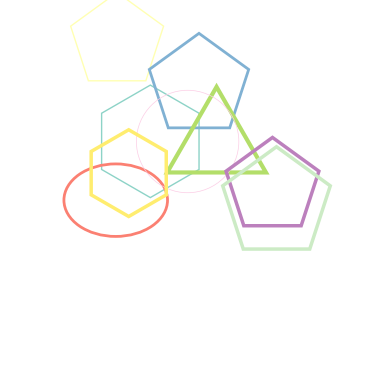[{"shape": "hexagon", "thickness": 1, "radius": 0.73, "center": [0.39, 0.633]}, {"shape": "pentagon", "thickness": 1, "radius": 0.63, "center": [0.304, 0.893]}, {"shape": "oval", "thickness": 2, "radius": 0.67, "center": [0.301, 0.48]}, {"shape": "pentagon", "thickness": 2, "radius": 0.68, "center": [0.517, 0.778]}, {"shape": "triangle", "thickness": 3, "radius": 0.74, "center": [0.562, 0.626]}, {"shape": "circle", "thickness": 0.5, "radius": 0.67, "center": [0.487, 0.632]}, {"shape": "pentagon", "thickness": 2.5, "radius": 0.63, "center": [0.708, 0.516]}, {"shape": "pentagon", "thickness": 2.5, "radius": 0.73, "center": [0.718, 0.472]}, {"shape": "hexagon", "thickness": 2.5, "radius": 0.56, "center": [0.334, 0.55]}]